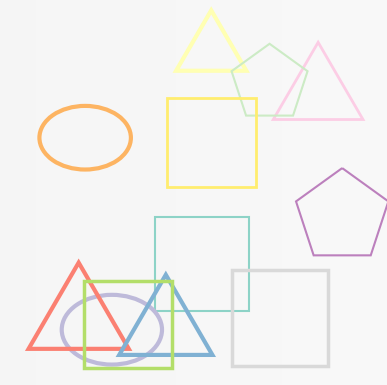[{"shape": "square", "thickness": 1.5, "radius": 0.61, "center": [0.521, 0.314]}, {"shape": "triangle", "thickness": 3, "radius": 0.52, "center": [0.545, 0.869]}, {"shape": "oval", "thickness": 3, "radius": 0.65, "center": [0.289, 0.144]}, {"shape": "triangle", "thickness": 3, "radius": 0.75, "center": [0.203, 0.169]}, {"shape": "triangle", "thickness": 3, "radius": 0.69, "center": [0.428, 0.148]}, {"shape": "oval", "thickness": 3, "radius": 0.59, "center": [0.22, 0.642]}, {"shape": "square", "thickness": 2.5, "radius": 0.57, "center": [0.33, 0.157]}, {"shape": "triangle", "thickness": 2, "radius": 0.67, "center": [0.821, 0.756]}, {"shape": "square", "thickness": 2.5, "radius": 0.62, "center": [0.722, 0.173]}, {"shape": "pentagon", "thickness": 1.5, "radius": 0.63, "center": [0.883, 0.438]}, {"shape": "pentagon", "thickness": 1.5, "radius": 0.52, "center": [0.696, 0.783]}, {"shape": "square", "thickness": 2, "radius": 0.57, "center": [0.547, 0.63]}]